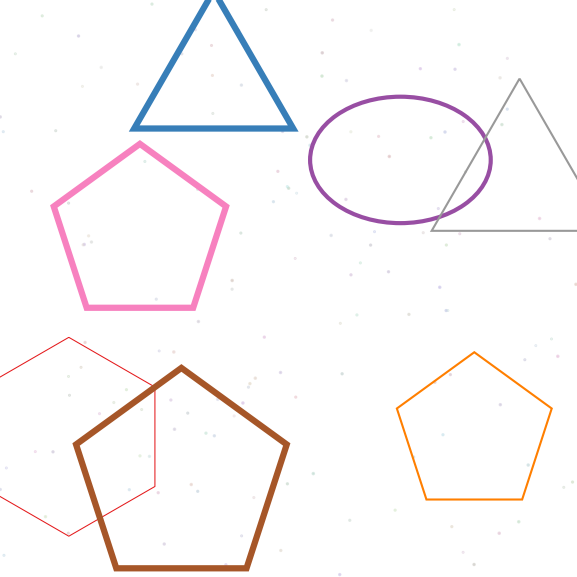[{"shape": "hexagon", "thickness": 0.5, "radius": 0.86, "center": [0.119, 0.243]}, {"shape": "triangle", "thickness": 3, "radius": 0.79, "center": [0.37, 0.856]}, {"shape": "oval", "thickness": 2, "radius": 0.78, "center": [0.693, 0.722]}, {"shape": "pentagon", "thickness": 1, "radius": 0.7, "center": [0.821, 0.248]}, {"shape": "pentagon", "thickness": 3, "radius": 0.96, "center": [0.314, 0.17]}, {"shape": "pentagon", "thickness": 3, "radius": 0.78, "center": [0.242, 0.593]}, {"shape": "triangle", "thickness": 1, "radius": 0.88, "center": [0.9, 0.687]}]